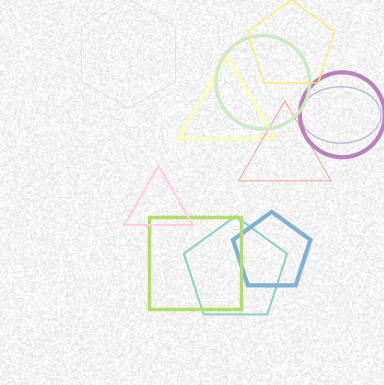[{"shape": "pentagon", "thickness": 1.5, "radius": 0.71, "center": [0.612, 0.297]}, {"shape": "triangle", "thickness": 2, "radius": 0.72, "center": [0.59, 0.712]}, {"shape": "oval", "thickness": 1, "radius": 0.52, "center": [0.885, 0.701]}, {"shape": "triangle", "thickness": 0.5, "radius": 0.69, "center": [0.74, 0.6]}, {"shape": "pentagon", "thickness": 3, "radius": 0.53, "center": [0.706, 0.344]}, {"shape": "square", "thickness": 2.5, "radius": 0.6, "center": [0.507, 0.317]}, {"shape": "triangle", "thickness": 1.5, "radius": 0.51, "center": [0.412, 0.467]}, {"shape": "hexagon", "thickness": 0.5, "radius": 0.7, "center": [0.334, 0.86]}, {"shape": "circle", "thickness": 3, "radius": 0.55, "center": [0.889, 0.702]}, {"shape": "circle", "thickness": 2.5, "radius": 0.61, "center": [0.683, 0.786]}, {"shape": "pentagon", "thickness": 1, "radius": 0.6, "center": [0.756, 0.881]}]